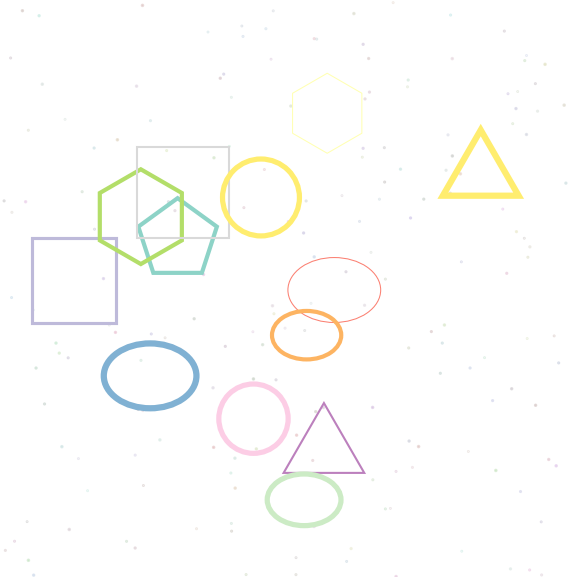[{"shape": "pentagon", "thickness": 2, "radius": 0.36, "center": [0.308, 0.585]}, {"shape": "hexagon", "thickness": 0.5, "radius": 0.35, "center": [0.567, 0.803]}, {"shape": "square", "thickness": 1.5, "radius": 0.37, "center": [0.128, 0.513]}, {"shape": "oval", "thickness": 0.5, "radius": 0.4, "center": [0.579, 0.497]}, {"shape": "oval", "thickness": 3, "radius": 0.4, "center": [0.26, 0.348]}, {"shape": "oval", "thickness": 2, "radius": 0.3, "center": [0.531, 0.419]}, {"shape": "hexagon", "thickness": 2, "radius": 0.41, "center": [0.244, 0.624]}, {"shape": "circle", "thickness": 2.5, "radius": 0.3, "center": [0.439, 0.274]}, {"shape": "square", "thickness": 1, "radius": 0.39, "center": [0.317, 0.666]}, {"shape": "triangle", "thickness": 1, "radius": 0.4, "center": [0.561, 0.221]}, {"shape": "oval", "thickness": 2.5, "radius": 0.32, "center": [0.527, 0.134]}, {"shape": "triangle", "thickness": 3, "radius": 0.38, "center": [0.832, 0.698]}, {"shape": "circle", "thickness": 2.5, "radius": 0.33, "center": [0.452, 0.657]}]